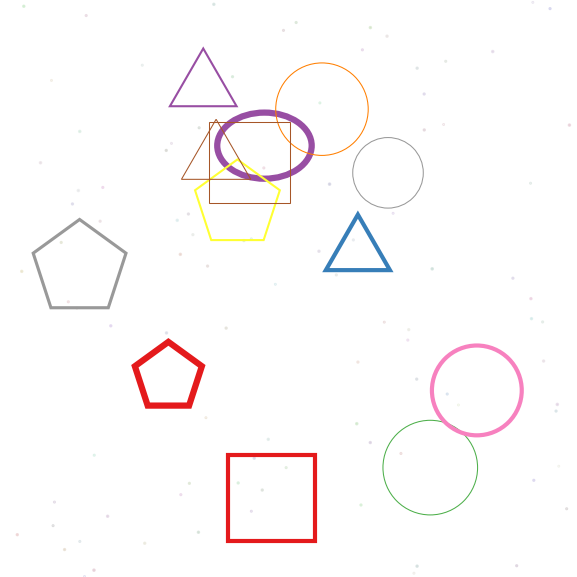[{"shape": "square", "thickness": 2, "radius": 0.37, "center": [0.47, 0.137]}, {"shape": "pentagon", "thickness": 3, "radius": 0.3, "center": [0.292, 0.346]}, {"shape": "triangle", "thickness": 2, "radius": 0.32, "center": [0.62, 0.563]}, {"shape": "circle", "thickness": 0.5, "radius": 0.41, "center": [0.745, 0.189]}, {"shape": "triangle", "thickness": 1, "radius": 0.33, "center": [0.352, 0.849]}, {"shape": "oval", "thickness": 3, "radius": 0.41, "center": [0.458, 0.747]}, {"shape": "circle", "thickness": 0.5, "radius": 0.4, "center": [0.558, 0.81]}, {"shape": "pentagon", "thickness": 1, "radius": 0.39, "center": [0.411, 0.646]}, {"shape": "square", "thickness": 0.5, "radius": 0.35, "center": [0.432, 0.718]}, {"shape": "triangle", "thickness": 0.5, "radius": 0.35, "center": [0.374, 0.723]}, {"shape": "circle", "thickness": 2, "radius": 0.39, "center": [0.826, 0.323]}, {"shape": "pentagon", "thickness": 1.5, "radius": 0.42, "center": [0.138, 0.535]}, {"shape": "circle", "thickness": 0.5, "radius": 0.31, "center": [0.672, 0.7]}]